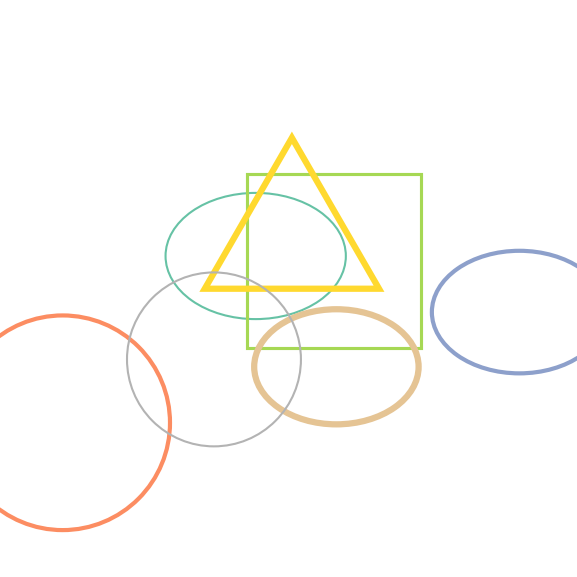[{"shape": "oval", "thickness": 1, "radius": 0.78, "center": [0.443, 0.556]}, {"shape": "circle", "thickness": 2, "radius": 0.93, "center": [0.109, 0.267]}, {"shape": "oval", "thickness": 2, "radius": 0.76, "center": [0.899, 0.459]}, {"shape": "square", "thickness": 1.5, "radius": 0.75, "center": [0.579, 0.547]}, {"shape": "triangle", "thickness": 3, "radius": 0.87, "center": [0.505, 0.586]}, {"shape": "oval", "thickness": 3, "radius": 0.71, "center": [0.583, 0.364]}, {"shape": "circle", "thickness": 1, "radius": 0.75, "center": [0.371, 0.377]}]